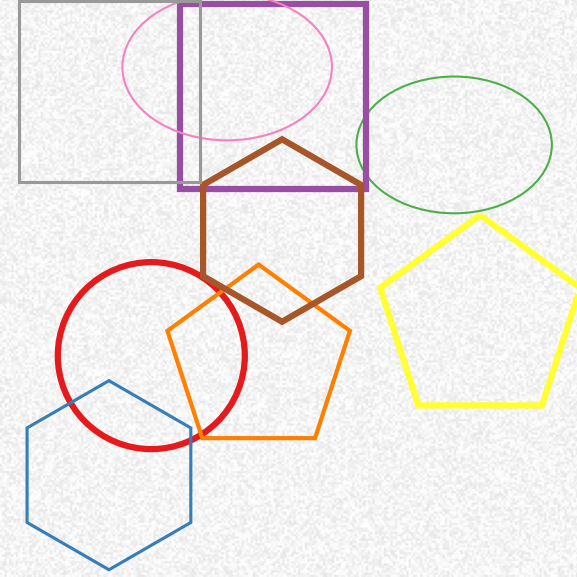[{"shape": "circle", "thickness": 3, "radius": 0.81, "center": [0.262, 0.383]}, {"shape": "hexagon", "thickness": 1.5, "radius": 0.82, "center": [0.189, 0.176]}, {"shape": "oval", "thickness": 1, "radius": 0.85, "center": [0.786, 0.748]}, {"shape": "square", "thickness": 3, "radius": 0.8, "center": [0.472, 0.832]}, {"shape": "pentagon", "thickness": 2, "radius": 0.83, "center": [0.448, 0.375]}, {"shape": "pentagon", "thickness": 3, "radius": 0.91, "center": [0.831, 0.444]}, {"shape": "hexagon", "thickness": 3, "radius": 0.79, "center": [0.489, 0.6]}, {"shape": "oval", "thickness": 1, "radius": 0.91, "center": [0.393, 0.883]}, {"shape": "square", "thickness": 1.5, "radius": 0.78, "center": [0.189, 0.84]}]